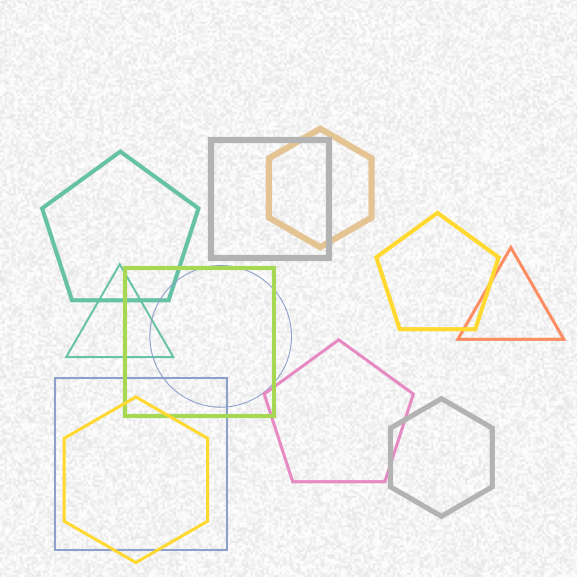[{"shape": "pentagon", "thickness": 2, "radius": 0.71, "center": [0.208, 0.594]}, {"shape": "triangle", "thickness": 1, "radius": 0.54, "center": [0.207, 0.434]}, {"shape": "triangle", "thickness": 1.5, "radius": 0.53, "center": [0.885, 0.465]}, {"shape": "square", "thickness": 1, "radius": 0.74, "center": [0.244, 0.196]}, {"shape": "circle", "thickness": 0.5, "radius": 0.61, "center": [0.382, 0.417]}, {"shape": "pentagon", "thickness": 1.5, "radius": 0.68, "center": [0.587, 0.275]}, {"shape": "square", "thickness": 2, "radius": 0.64, "center": [0.346, 0.407]}, {"shape": "pentagon", "thickness": 2, "radius": 0.56, "center": [0.758, 0.519]}, {"shape": "hexagon", "thickness": 1.5, "radius": 0.72, "center": [0.235, 0.168]}, {"shape": "hexagon", "thickness": 3, "radius": 0.51, "center": [0.555, 0.674]}, {"shape": "hexagon", "thickness": 2.5, "radius": 0.51, "center": [0.764, 0.207]}, {"shape": "square", "thickness": 3, "radius": 0.51, "center": [0.468, 0.654]}]